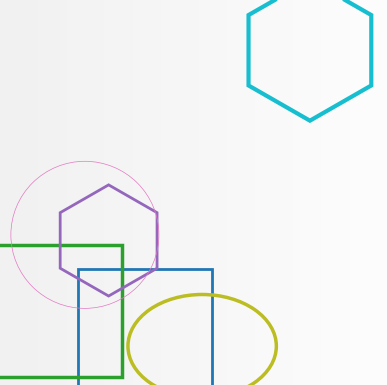[{"shape": "square", "thickness": 2, "radius": 0.87, "center": [0.374, 0.127]}, {"shape": "square", "thickness": 2.5, "radius": 0.85, "center": [0.144, 0.192]}, {"shape": "hexagon", "thickness": 2, "radius": 0.72, "center": [0.28, 0.375]}, {"shape": "circle", "thickness": 0.5, "radius": 0.96, "center": [0.219, 0.39]}, {"shape": "oval", "thickness": 2.5, "radius": 0.96, "center": [0.522, 0.101]}, {"shape": "hexagon", "thickness": 3, "radius": 0.91, "center": [0.8, 0.869]}]